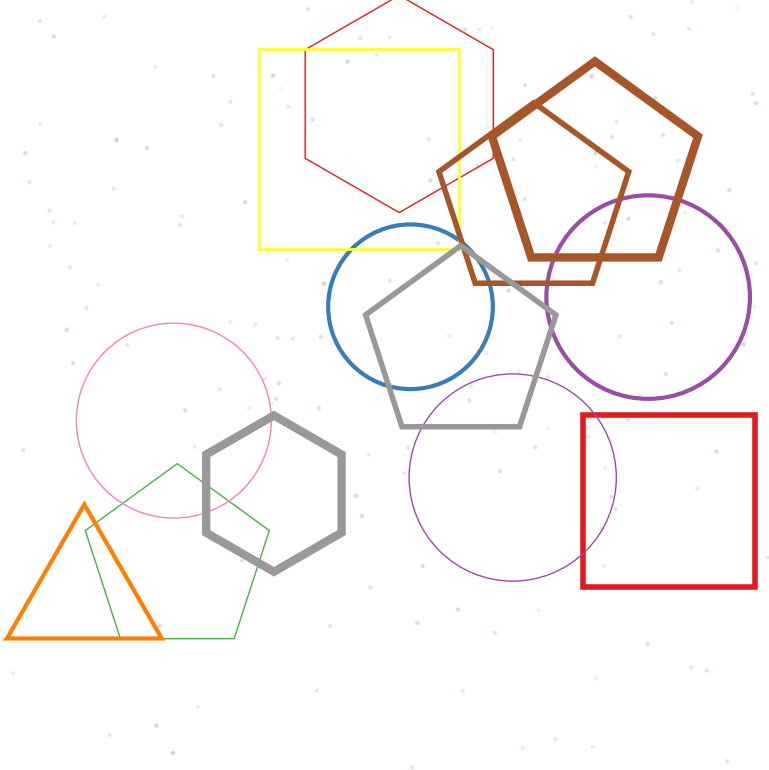[{"shape": "hexagon", "thickness": 0.5, "radius": 0.71, "center": [0.519, 0.865]}, {"shape": "square", "thickness": 2, "radius": 0.56, "center": [0.869, 0.35]}, {"shape": "circle", "thickness": 1.5, "radius": 0.53, "center": [0.533, 0.602]}, {"shape": "pentagon", "thickness": 0.5, "radius": 0.63, "center": [0.23, 0.272]}, {"shape": "circle", "thickness": 0.5, "radius": 0.67, "center": [0.666, 0.38]}, {"shape": "circle", "thickness": 1.5, "radius": 0.66, "center": [0.842, 0.614]}, {"shape": "triangle", "thickness": 1.5, "radius": 0.58, "center": [0.11, 0.229]}, {"shape": "square", "thickness": 1, "radius": 0.65, "center": [0.466, 0.806]}, {"shape": "pentagon", "thickness": 3, "radius": 0.7, "center": [0.773, 0.78]}, {"shape": "pentagon", "thickness": 2, "radius": 0.65, "center": [0.693, 0.737]}, {"shape": "circle", "thickness": 0.5, "radius": 0.63, "center": [0.226, 0.454]}, {"shape": "hexagon", "thickness": 3, "radius": 0.51, "center": [0.356, 0.359]}, {"shape": "pentagon", "thickness": 2, "radius": 0.65, "center": [0.598, 0.551]}]